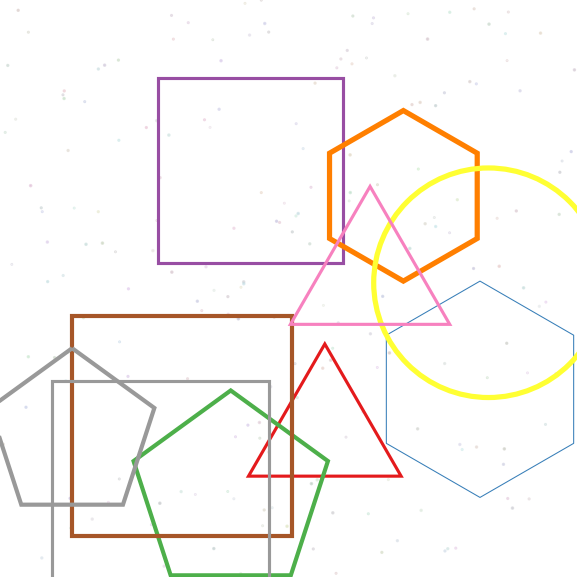[{"shape": "triangle", "thickness": 1.5, "radius": 0.76, "center": [0.562, 0.251]}, {"shape": "hexagon", "thickness": 0.5, "radius": 0.94, "center": [0.831, 0.325]}, {"shape": "pentagon", "thickness": 2, "radius": 0.88, "center": [0.4, 0.146]}, {"shape": "square", "thickness": 1.5, "radius": 0.8, "center": [0.434, 0.704]}, {"shape": "hexagon", "thickness": 2.5, "radius": 0.74, "center": [0.698, 0.66]}, {"shape": "circle", "thickness": 2.5, "radius": 0.99, "center": [0.846, 0.51]}, {"shape": "square", "thickness": 2, "radius": 0.95, "center": [0.315, 0.261]}, {"shape": "triangle", "thickness": 1.5, "radius": 0.8, "center": [0.641, 0.517]}, {"shape": "pentagon", "thickness": 2, "radius": 0.75, "center": [0.125, 0.246]}, {"shape": "square", "thickness": 1.5, "radius": 0.94, "center": [0.278, 0.151]}]